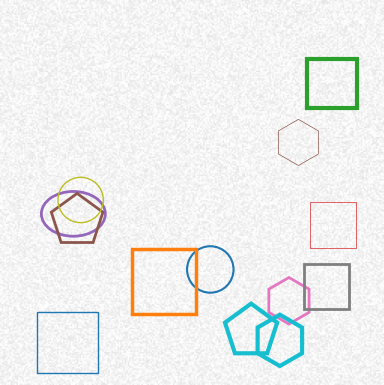[{"shape": "circle", "thickness": 1.5, "radius": 0.3, "center": [0.546, 0.3]}, {"shape": "square", "thickness": 1, "radius": 0.4, "center": [0.177, 0.111]}, {"shape": "square", "thickness": 2.5, "radius": 0.42, "center": [0.426, 0.268]}, {"shape": "square", "thickness": 3, "radius": 0.32, "center": [0.862, 0.783]}, {"shape": "square", "thickness": 0.5, "radius": 0.3, "center": [0.864, 0.416]}, {"shape": "oval", "thickness": 2, "radius": 0.42, "center": [0.19, 0.445]}, {"shape": "hexagon", "thickness": 0.5, "radius": 0.3, "center": [0.775, 0.63]}, {"shape": "pentagon", "thickness": 2, "radius": 0.35, "center": [0.2, 0.427]}, {"shape": "hexagon", "thickness": 2, "radius": 0.3, "center": [0.751, 0.219]}, {"shape": "square", "thickness": 2, "radius": 0.29, "center": [0.848, 0.255]}, {"shape": "circle", "thickness": 1, "radius": 0.29, "center": [0.209, 0.481]}, {"shape": "pentagon", "thickness": 3, "radius": 0.36, "center": [0.652, 0.14]}, {"shape": "hexagon", "thickness": 3, "radius": 0.33, "center": [0.727, 0.116]}]